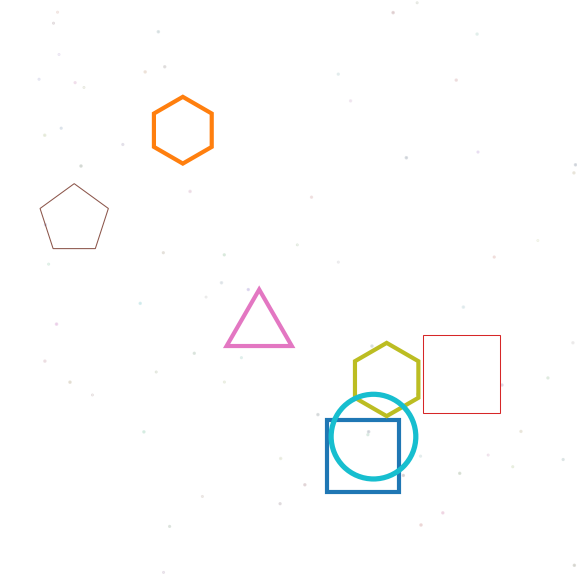[{"shape": "square", "thickness": 2, "radius": 0.31, "center": [0.629, 0.21]}, {"shape": "hexagon", "thickness": 2, "radius": 0.29, "center": [0.317, 0.774]}, {"shape": "square", "thickness": 0.5, "radius": 0.34, "center": [0.799, 0.352]}, {"shape": "pentagon", "thickness": 0.5, "radius": 0.31, "center": [0.129, 0.619]}, {"shape": "triangle", "thickness": 2, "radius": 0.33, "center": [0.449, 0.433]}, {"shape": "hexagon", "thickness": 2, "radius": 0.32, "center": [0.67, 0.342]}, {"shape": "circle", "thickness": 2.5, "radius": 0.37, "center": [0.647, 0.243]}]